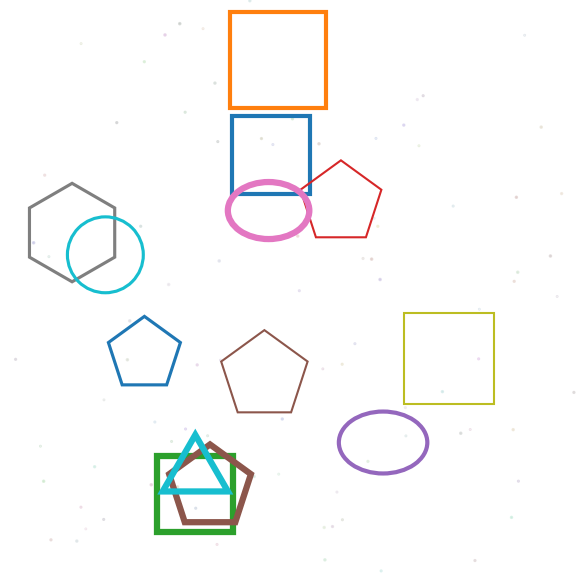[{"shape": "square", "thickness": 2, "radius": 0.34, "center": [0.469, 0.731]}, {"shape": "pentagon", "thickness": 1.5, "radius": 0.33, "center": [0.25, 0.386]}, {"shape": "square", "thickness": 2, "radius": 0.42, "center": [0.482, 0.896]}, {"shape": "square", "thickness": 3, "radius": 0.33, "center": [0.337, 0.143]}, {"shape": "pentagon", "thickness": 1, "radius": 0.37, "center": [0.59, 0.648]}, {"shape": "oval", "thickness": 2, "radius": 0.38, "center": [0.663, 0.233]}, {"shape": "pentagon", "thickness": 3, "radius": 0.37, "center": [0.364, 0.155]}, {"shape": "pentagon", "thickness": 1, "radius": 0.39, "center": [0.458, 0.349]}, {"shape": "oval", "thickness": 3, "radius": 0.35, "center": [0.465, 0.635]}, {"shape": "hexagon", "thickness": 1.5, "radius": 0.43, "center": [0.125, 0.596]}, {"shape": "square", "thickness": 1, "radius": 0.39, "center": [0.778, 0.378]}, {"shape": "triangle", "thickness": 3, "radius": 0.33, "center": [0.338, 0.181]}, {"shape": "circle", "thickness": 1.5, "radius": 0.33, "center": [0.182, 0.558]}]